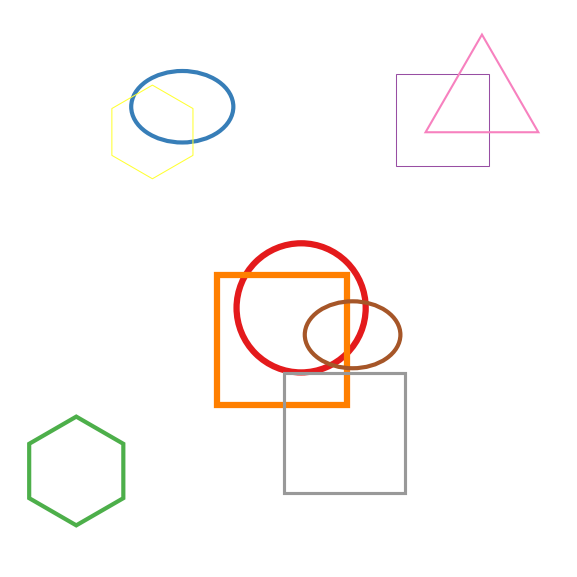[{"shape": "circle", "thickness": 3, "radius": 0.56, "center": [0.521, 0.466]}, {"shape": "oval", "thickness": 2, "radius": 0.44, "center": [0.316, 0.814]}, {"shape": "hexagon", "thickness": 2, "radius": 0.47, "center": [0.132, 0.184]}, {"shape": "square", "thickness": 0.5, "radius": 0.4, "center": [0.766, 0.791]}, {"shape": "square", "thickness": 3, "radius": 0.56, "center": [0.488, 0.411]}, {"shape": "hexagon", "thickness": 0.5, "radius": 0.41, "center": [0.264, 0.771]}, {"shape": "oval", "thickness": 2, "radius": 0.41, "center": [0.611, 0.419]}, {"shape": "triangle", "thickness": 1, "radius": 0.56, "center": [0.835, 0.827]}, {"shape": "square", "thickness": 1.5, "radius": 0.52, "center": [0.596, 0.249]}]